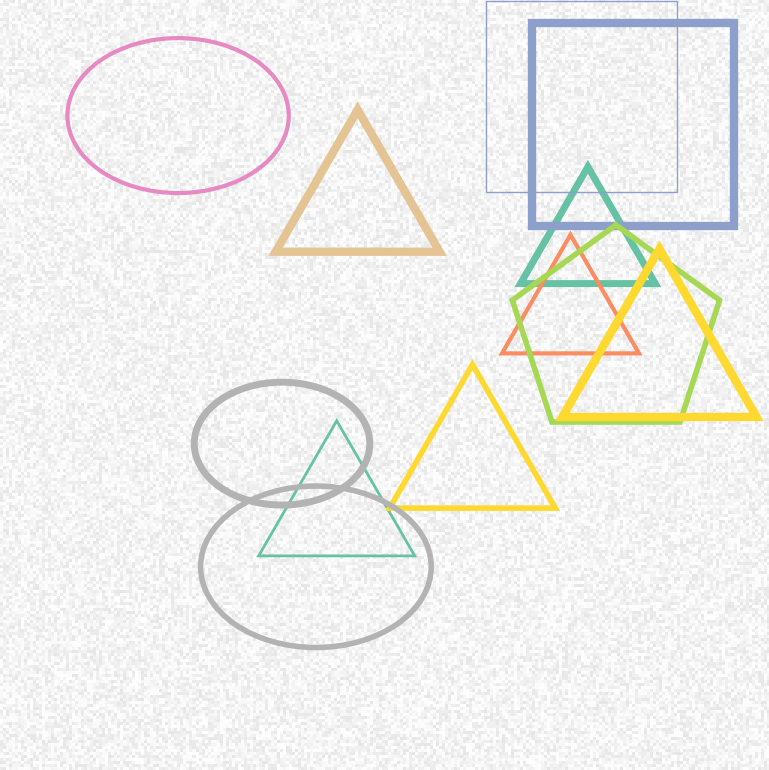[{"shape": "triangle", "thickness": 2.5, "radius": 0.51, "center": [0.764, 0.682]}, {"shape": "triangle", "thickness": 1, "radius": 0.59, "center": [0.437, 0.337]}, {"shape": "triangle", "thickness": 1.5, "radius": 0.51, "center": [0.741, 0.592]}, {"shape": "square", "thickness": 3, "radius": 0.66, "center": [0.822, 0.838]}, {"shape": "square", "thickness": 0.5, "radius": 0.62, "center": [0.755, 0.875]}, {"shape": "oval", "thickness": 1.5, "radius": 0.72, "center": [0.231, 0.85]}, {"shape": "pentagon", "thickness": 2, "radius": 0.71, "center": [0.8, 0.566]}, {"shape": "triangle", "thickness": 2, "radius": 0.62, "center": [0.614, 0.402]}, {"shape": "triangle", "thickness": 3, "radius": 0.73, "center": [0.856, 0.531]}, {"shape": "triangle", "thickness": 3, "radius": 0.61, "center": [0.464, 0.735]}, {"shape": "oval", "thickness": 2, "radius": 0.75, "center": [0.41, 0.264]}, {"shape": "oval", "thickness": 2.5, "radius": 0.57, "center": [0.366, 0.424]}]